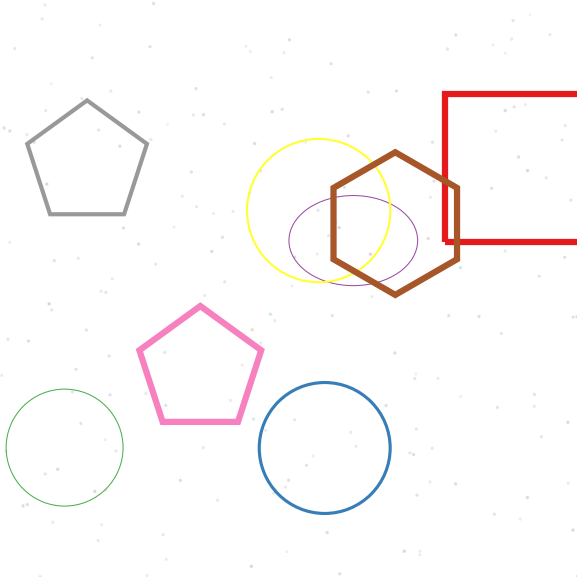[{"shape": "square", "thickness": 3, "radius": 0.64, "center": [0.899, 0.709]}, {"shape": "circle", "thickness": 1.5, "radius": 0.57, "center": [0.562, 0.223]}, {"shape": "circle", "thickness": 0.5, "radius": 0.51, "center": [0.112, 0.224]}, {"shape": "oval", "thickness": 0.5, "radius": 0.56, "center": [0.612, 0.583]}, {"shape": "circle", "thickness": 1, "radius": 0.62, "center": [0.552, 0.635]}, {"shape": "hexagon", "thickness": 3, "radius": 0.62, "center": [0.684, 0.612]}, {"shape": "pentagon", "thickness": 3, "radius": 0.55, "center": [0.347, 0.358]}, {"shape": "pentagon", "thickness": 2, "radius": 0.54, "center": [0.151, 0.716]}]